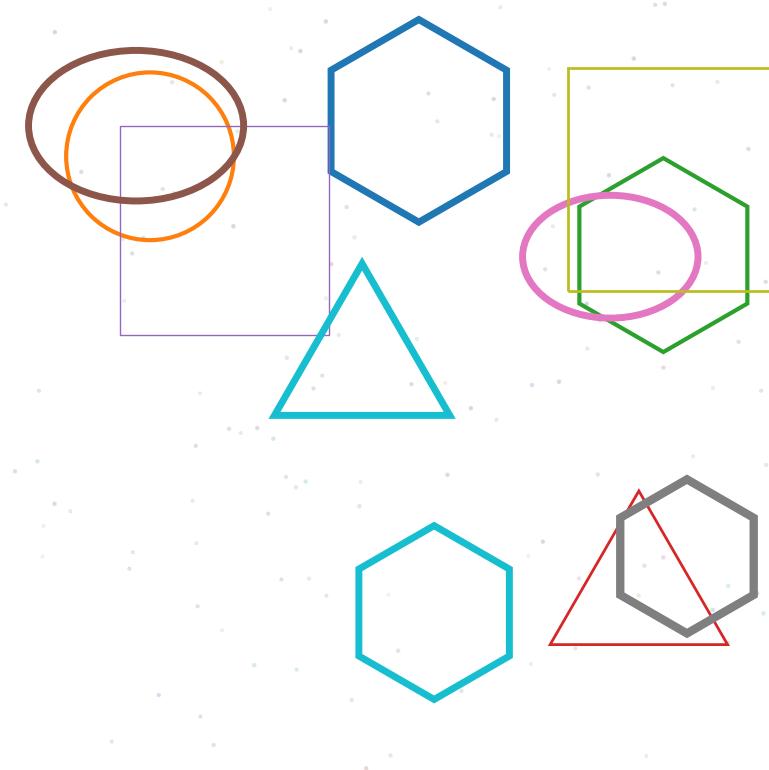[{"shape": "hexagon", "thickness": 2.5, "radius": 0.66, "center": [0.544, 0.843]}, {"shape": "circle", "thickness": 1.5, "radius": 0.54, "center": [0.195, 0.797]}, {"shape": "hexagon", "thickness": 1.5, "radius": 0.63, "center": [0.862, 0.669]}, {"shape": "triangle", "thickness": 1, "radius": 0.67, "center": [0.83, 0.229]}, {"shape": "square", "thickness": 0.5, "radius": 0.68, "center": [0.292, 0.7]}, {"shape": "oval", "thickness": 2.5, "radius": 0.7, "center": [0.177, 0.837]}, {"shape": "oval", "thickness": 2.5, "radius": 0.57, "center": [0.793, 0.667]}, {"shape": "hexagon", "thickness": 3, "radius": 0.5, "center": [0.892, 0.277]}, {"shape": "square", "thickness": 1, "radius": 0.73, "center": [0.883, 0.767]}, {"shape": "triangle", "thickness": 2.5, "radius": 0.66, "center": [0.47, 0.526]}, {"shape": "hexagon", "thickness": 2.5, "radius": 0.56, "center": [0.564, 0.204]}]